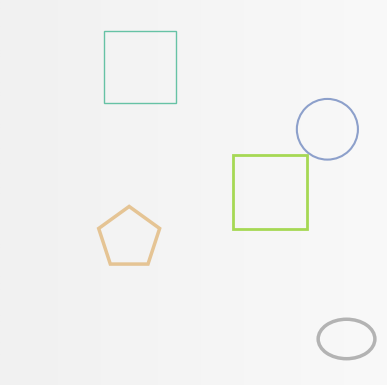[{"shape": "square", "thickness": 1, "radius": 0.47, "center": [0.361, 0.826]}, {"shape": "circle", "thickness": 1.5, "radius": 0.39, "center": [0.845, 0.664]}, {"shape": "square", "thickness": 2, "radius": 0.48, "center": [0.696, 0.501]}, {"shape": "pentagon", "thickness": 2.5, "radius": 0.41, "center": [0.333, 0.381]}, {"shape": "oval", "thickness": 2.5, "radius": 0.37, "center": [0.894, 0.12]}]